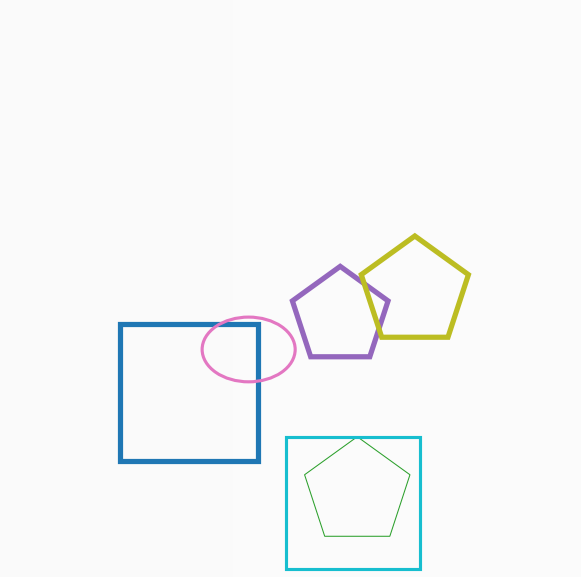[{"shape": "square", "thickness": 2.5, "radius": 0.59, "center": [0.326, 0.32]}, {"shape": "pentagon", "thickness": 0.5, "radius": 0.48, "center": [0.615, 0.148]}, {"shape": "pentagon", "thickness": 2.5, "radius": 0.43, "center": [0.585, 0.451]}, {"shape": "oval", "thickness": 1.5, "radius": 0.4, "center": [0.428, 0.394]}, {"shape": "pentagon", "thickness": 2.5, "radius": 0.48, "center": [0.714, 0.494]}, {"shape": "square", "thickness": 1.5, "radius": 0.57, "center": [0.607, 0.128]}]